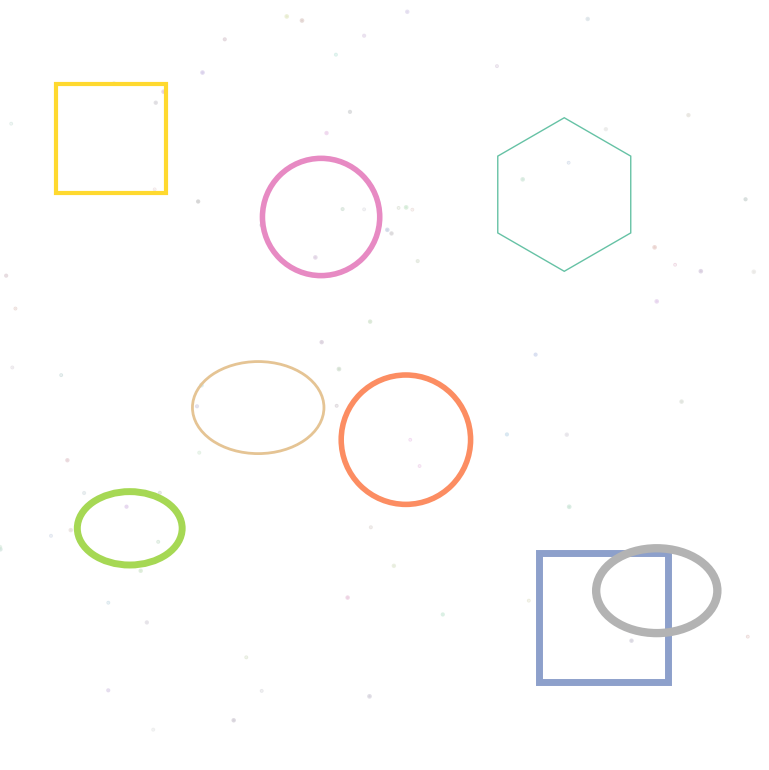[{"shape": "hexagon", "thickness": 0.5, "radius": 0.5, "center": [0.733, 0.747]}, {"shape": "circle", "thickness": 2, "radius": 0.42, "center": [0.527, 0.429]}, {"shape": "square", "thickness": 2.5, "radius": 0.42, "center": [0.783, 0.198]}, {"shape": "circle", "thickness": 2, "radius": 0.38, "center": [0.417, 0.718]}, {"shape": "oval", "thickness": 2.5, "radius": 0.34, "center": [0.168, 0.314]}, {"shape": "square", "thickness": 1.5, "radius": 0.35, "center": [0.144, 0.821]}, {"shape": "oval", "thickness": 1, "radius": 0.43, "center": [0.335, 0.471]}, {"shape": "oval", "thickness": 3, "radius": 0.39, "center": [0.853, 0.233]}]